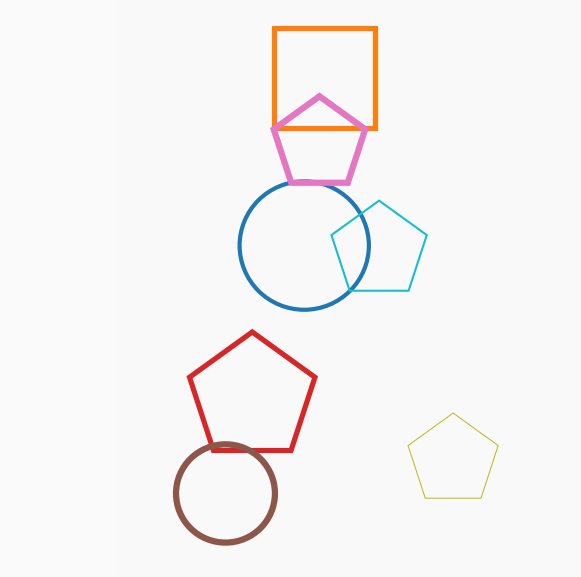[{"shape": "circle", "thickness": 2, "radius": 0.56, "center": [0.523, 0.574]}, {"shape": "square", "thickness": 2.5, "radius": 0.43, "center": [0.559, 0.864]}, {"shape": "pentagon", "thickness": 2.5, "radius": 0.57, "center": [0.434, 0.311]}, {"shape": "circle", "thickness": 3, "radius": 0.43, "center": [0.388, 0.145]}, {"shape": "pentagon", "thickness": 3, "radius": 0.41, "center": [0.55, 0.75]}, {"shape": "pentagon", "thickness": 0.5, "radius": 0.41, "center": [0.78, 0.202]}, {"shape": "pentagon", "thickness": 1, "radius": 0.43, "center": [0.652, 0.565]}]